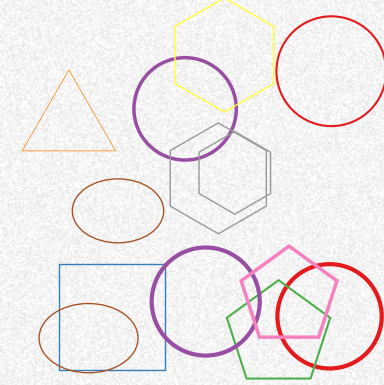[{"shape": "circle", "thickness": 3, "radius": 0.68, "center": [0.856, 0.178]}, {"shape": "circle", "thickness": 1.5, "radius": 0.71, "center": [0.861, 0.815]}, {"shape": "square", "thickness": 1, "radius": 0.69, "center": [0.291, 0.176]}, {"shape": "pentagon", "thickness": 1.5, "radius": 0.71, "center": [0.723, 0.131]}, {"shape": "circle", "thickness": 3, "radius": 0.7, "center": [0.534, 0.217]}, {"shape": "circle", "thickness": 2.5, "radius": 0.66, "center": [0.481, 0.717]}, {"shape": "triangle", "thickness": 0.5, "radius": 0.7, "center": [0.179, 0.678]}, {"shape": "hexagon", "thickness": 1, "radius": 0.74, "center": [0.583, 0.857]}, {"shape": "oval", "thickness": 1, "radius": 0.59, "center": [0.306, 0.452]}, {"shape": "oval", "thickness": 1, "radius": 0.64, "center": [0.23, 0.122]}, {"shape": "pentagon", "thickness": 2.5, "radius": 0.65, "center": [0.751, 0.23]}, {"shape": "hexagon", "thickness": 1, "radius": 0.54, "center": [0.61, 0.551]}, {"shape": "hexagon", "thickness": 1, "radius": 0.72, "center": [0.567, 0.537]}]